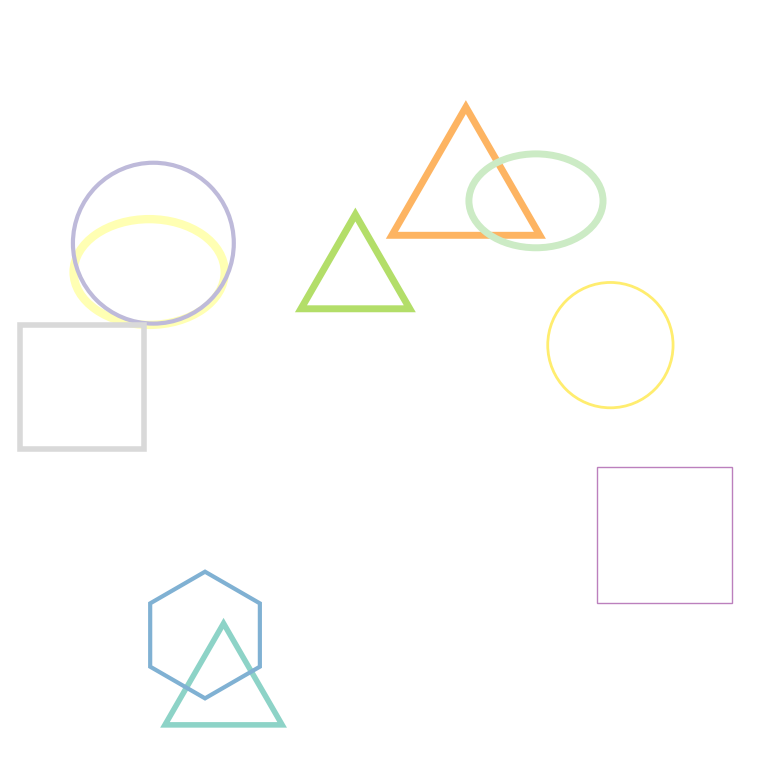[{"shape": "triangle", "thickness": 2, "radius": 0.44, "center": [0.29, 0.103]}, {"shape": "oval", "thickness": 3, "radius": 0.49, "center": [0.194, 0.647]}, {"shape": "circle", "thickness": 1.5, "radius": 0.52, "center": [0.199, 0.684]}, {"shape": "hexagon", "thickness": 1.5, "radius": 0.41, "center": [0.266, 0.175]}, {"shape": "triangle", "thickness": 2.5, "radius": 0.55, "center": [0.605, 0.75]}, {"shape": "triangle", "thickness": 2.5, "radius": 0.41, "center": [0.462, 0.64]}, {"shape": "square", "thickness": 2, "radius": 0.4, "center": [0.107, 0.498]}, {"shape": "square", "thickness": 0.5, "radius": 0.44, "center": [0.863, 0.305]}, {"shape": "oval", "thickness": 2.5, "radius": 0.44, "center": [0.696, 0.739]}, {"shape": "circle", "thickness": 1, "radius": 0.41, "center": [0.793, 0.552]}]